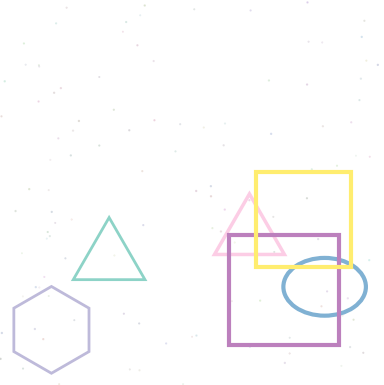[{"shape": "triangle", "thickness": 2, "radius": 0.54, "center": [0.283, 0.327]}, {"shape": "hexagon", "thickness": 2, "radius": 0.56, "center": [0.134, 0.143]}, {"shape": "oval", "thickness": 3, "radius": 0.54, "center": [0.843, 0.255]}, {"shape": "triangle", "thickness": 2.5, "radius": 0.52, "center": [0.648, 0.391]}, {"shape": "square", "thickness": 3, "radius": 0.71, "center": [0.738, 0.246]}, {"shape": "square", "thickness": 3, "radius": 0.62, "center": [0.788, 0.43]}]